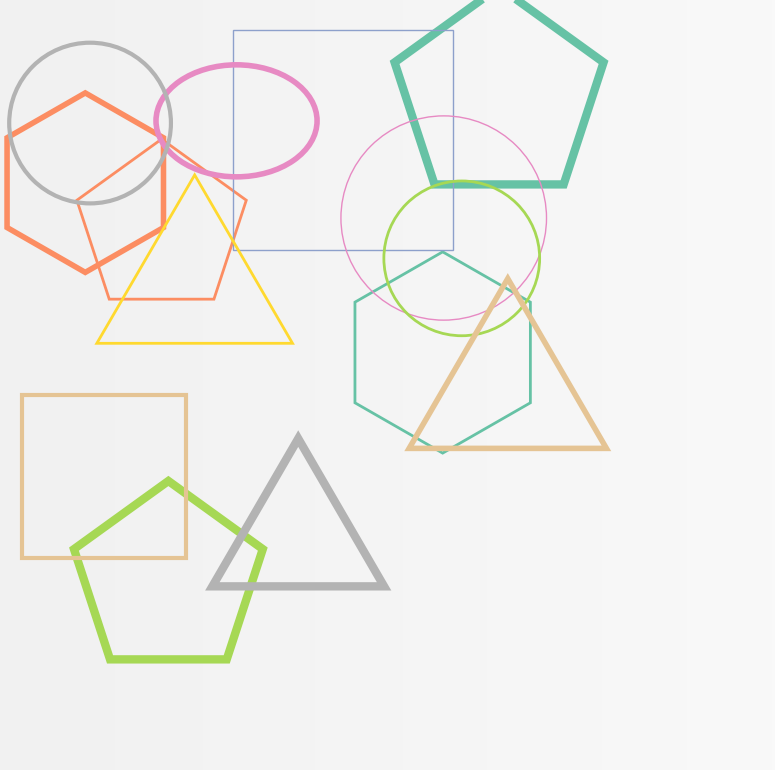[{"shape": "pentagon", "thickness": 3, "radius": 0.71, "center": [0.644, 0.875]}, {"shape": "hexagon", "thickness": 1, "radius": 0.65, "center": [0.571, 0.542]}, {"shape": "pentagon", "thickness": 1, "radius": 0.57, "center": [0.208, 0.704]}, {"shape": "hexagon", "thickness": 2, "radius": 0.58, "center": [0.11, 0.763]}, {"shape": "square", "thickness": 0.5, "radius": 0.71, "center": [0.442, 0.818]}, {"shape": "circle", "thickness": 0.5, "radius": 0.66, "center": [0.573, 0.717]}, {"shape": "oval", "thickness": 2, "radius": 0.52, "center": [0.305, 0.843]}, {"shape": "pentagon", "thickness": 3, "radius": 0.64, "center": [0.217, 0.247]}, {"shape": "circle", "thickness": 1, "radius": 0.5, "center": [0.596, 0.664]}, {"shape": "triangle", "thickness": 1, "radius": 0.73, "center": [0.251, 0.627]}, {"shape": "square", "thickness": 1.5, "radius": 0.53, "center": [0.134, 0.381]}, {"shape": "triangle", "thickness": 2, "radius": 0.73, "center": [0.655, 0.491]}, {"shape": "triangle", "thickness": 3, "radius": 0.64, "center": [0.385, 0.302]}, {"shape": "circle", "thickness": 1.5, "radius": 0.52, "center": [0.116, 0.84]}]